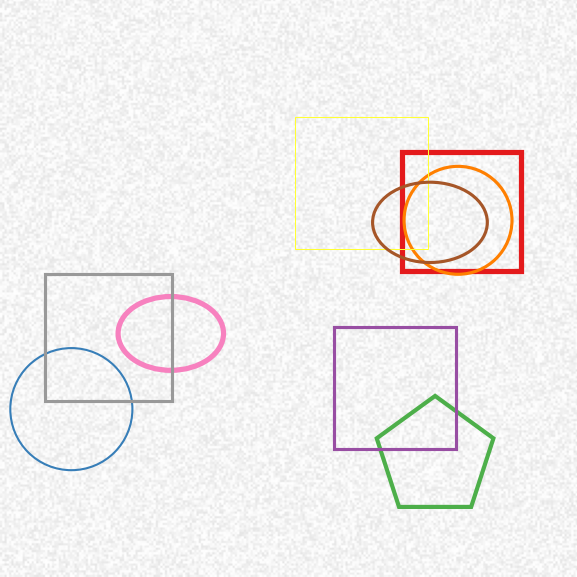[{"shape": "square", "thickness": 2.5, "radius": 0.52, "center": [0.799, 0.633]}, {"shape": "circle", "thickness": 1, "radius": 0.53, "center": [0.124, 0.291]}, {"shape": "pentagon", "thickness": 2, "radius": 0.53, "center": [0.753, 0.207]}, {"shape": "square", "thickness": 1.5, "radius": 0.53, "center": [0.684, 0.327]}, {"shape": "circle", "thickness": 1.5, "radius": 0.47, "center": [0.793, 0.618]}, {"shape": "square", "thickness": 0.5, "radius": 0.57, "center": [0.626, 0.682]}, {"shape": "oval", "thickness": 1.5, "radius": 0.5, "center": [0.745, 0.614]}, {"shape": "oval", "thickness": 2.5, "radius": 0.46, "center": [0.296, 0.422]}, {"shape": "square", "thickness": 1.5, "radius": 0.55, "center": [0.187, 0.415]}]